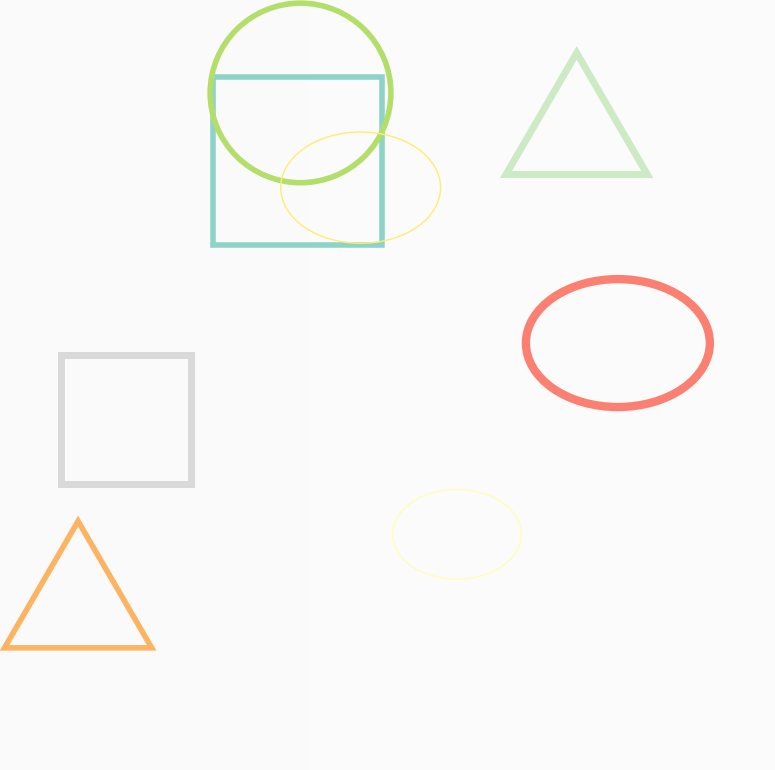[{"shape": "square", "thickness": 2, "radius": 0.55, "center": [0.384, 0.791]}, {"shape": "oval", "thickness": 0.5, "radius": 0.42, "center": [0.59, 0.306]}, {"shape": "oval", "thickness": 3, "radius": 0.59, "center": [0.797, 0.554]}, {"shape": "triangle", "thickness": 2, "radius": 0.55, "center": [0.101, 0.213]}, {"shape": "circle", "thickness": 2, "radius": 0.58, "center": [0.388, 0.879]}, {"shape": "square", "thickness": 2.5, "radius": 0.42, "center": [0.162, 0.455]}, {"shape": "triangle", "thickness": 2.5, "radius": 0.53, "center": [0.744, 0.826]}, {"shape": "oval", "thickness": 0.5, "radius": 0.52, "center": [0.465, 0.756]}]